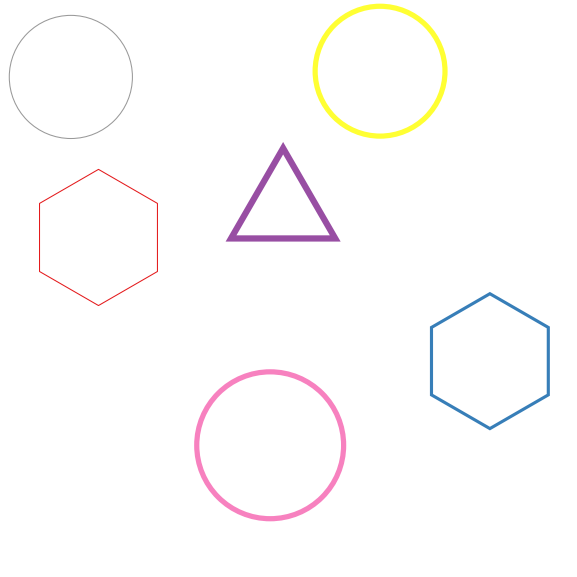[{"shape": "hexagon", "thickness": 0.5, "radius": 0.59, "center": [0.171, 0.588]}, {"shape": "hexagon", "thickness": 1.5, "radius": 0.58, "center": [0.848, 0.374]}, {"shape": "triangle", "thickness": 3, "radius": 0.52, "center": [0.49, 0.638]}, {"shape": "circle", "thickness": 2.5, "radius": 0.56, "center": [0.658, 0.876]}, {"shape": "circle", "thickness": 2.5, "radius": 0.64, "center": [0.468, 0.228]}, {"shape": "circle", "thickness": 0.5, "radius": 0.53, "center": [0.123, 0.866]}]